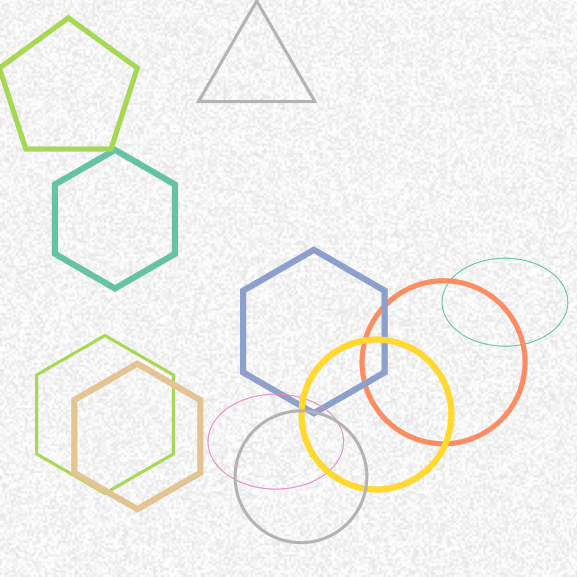[{"shape": "oval", "thickness": 0.5, "radius": 0.54, "center": [0.874, 0.476]}, {"shape": "hexagon", "thickness": 3, "radius": 0.6, "center": [0.199, 0.62]}, {"shape": "circle", "thickness": 2.5, "radius": 0.71, "center": [0.768, 0.372]}, {"shape": "hexagon", "thickness": 3, "radius": 0.71, "center": [0.544, 0.425]}, {"shape": "oval", "thickness": 0.5, "radius": 0.59, "center": [0.478, 0.234]}, {"shape": "pentagon", "thickness": 2.5, "radius": 0.63, "center": [0.118, 0.843]}, {"shape": "hexagon", "thickness": 1.5, "radius": 0.68, "center": [0.182, 0.282]}, {"shape": "circle", "thickness": 3, "radius": 0.65, "center": [0.652, 0.281]}, {"shape": "hexagon", "thickness": 3, "radius": 0.63, "center": [0.238, 0.243]}, {"shape": "triangle", "thickness": 1.5, "radius": 0.58, "center": [0.445, 0.881]}, {"shape": "circle", "thickness": 1.5, "radius": 0.57, "center": [0.521, 0.174]}]